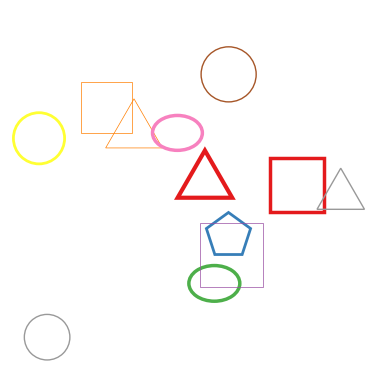[{"shape": "triangle", "thickness": 3, "radius": 0.41, "center": [0.532, 0.527]}, {"shape": "square", "thickness": 2.5, "radius": 0.35, "center": [0.772, 0.519]}, {"shape": "pentagon", "thickness": 2, "radius": 0.3, "center": [0.593, 0.388]}, {"shape": "oval", "thickness": 2.5, "radius": 0.33, "center": [0.557, 0.264]}, {"shape": "square", "thickness": 0.5, "radius": 0.41, "center": [0.602, 0.338]}, {"shape": "square", "thickness": 0.5, "radius": 0.33, "center": [0.276, 0.721]}, {"shape": "triangle", "thickness": 0.5, "radius": 0.43, "center": [0.348, 0.658]}, {"shape": "circle", "thickness": 2, "radius": 0.33, "center": [0.101, 0.641]}, {"shape": "circle", "thickness": 1, "radius": 0.36, "center": [0.594, 0.807]}, {"shape": "oval", "thickness": 2.5, "radius": 0.32, "center": [0.461, 0.655]}, {"shape": "circle", "thickness": 1, "radius": 0.3, "center": [0.122, 0.124]}, {"shape": "triangle", "thickness": 1, "radius": 0.36, "center": [0.885, 0.492]}]